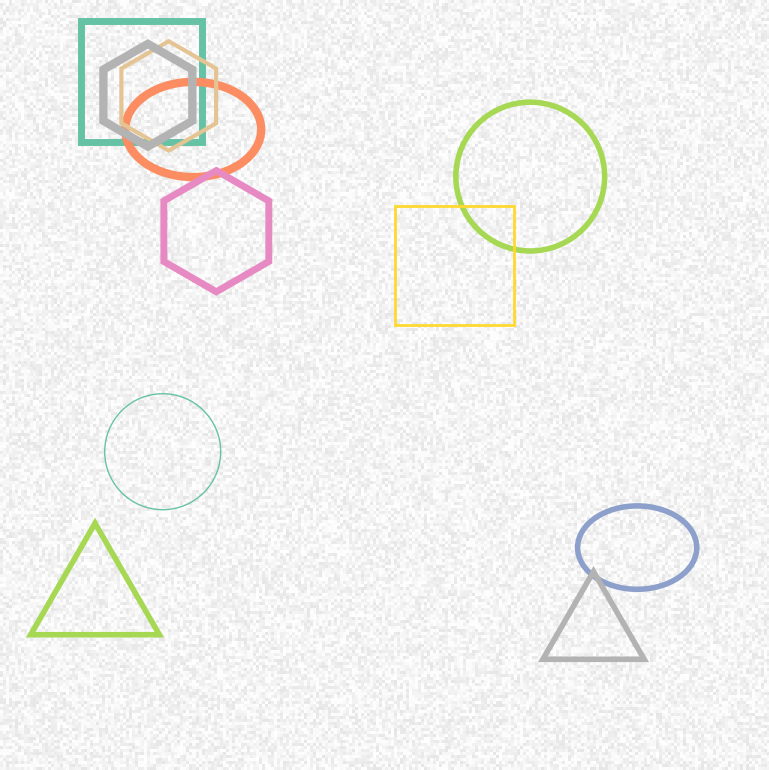[{"shape": "circle", "thickness": 0.5, "radius": 0.38, "center": [0.211, 0.413]}, {"shape": "square", "thickness": 2.5, "radius": 0.39, "center": [0.183, 0.895]}, {"shape": "oval", "thickness": 3, "radius": 0.44, "center": [0.251, 0.832]}, {"shape": "oval", "thickness": 2, "radius": 0.39, "center": [0.827, 0.289]}, {"shape": "hexagon", "thickness": 2.5, "radius": 0.39, "center": [0.281, 0.7]}, {"shape": "circle", "thickness": 2, "radius": 0.48, "center": [0.689, 0.771]}, {"shape": "triangle", "thickness": 2, "radius": 0.48, "center": [0.123, 0.224]}, {"shape": "square", "thickness": 1, "radius": 0.39, "center": [0.59, 0.655]}, {"shape": "hexagon", "thickness": 1.5, "radius": 0.36, "center": [0.219, 0.875]}, {"shape": "hexagon", "thickness": 3, "radius": 0.33, "center": [0.192, 0.876]}, {"shape": "triangle", "thickness": 2, "radius": 0.38, "center": [0.771, 0.182]}]